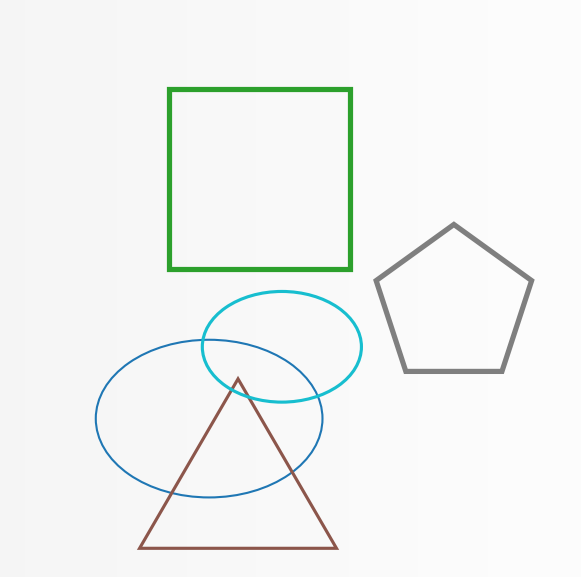[{"shape": "oval", "thickness": 1, "radius": 0.98, "center": [0.36, 0.274]}, {"shape": "square", "thickness": 2.5, "radius": 0.78, "center": [0.447, 0.689]}, {"shape": "triangle", "thickness": 1.5, "radius": 0.98, "center": [0.41, 0.147]}, {"shape": "pentagon", "thickness": 2.5, "radius": 0.7, "center": [0.781, 0.47]}, {"shape": "oval", "thickness": 1.5, "radius": 0.68, "center": [0.485, 0.399]}]